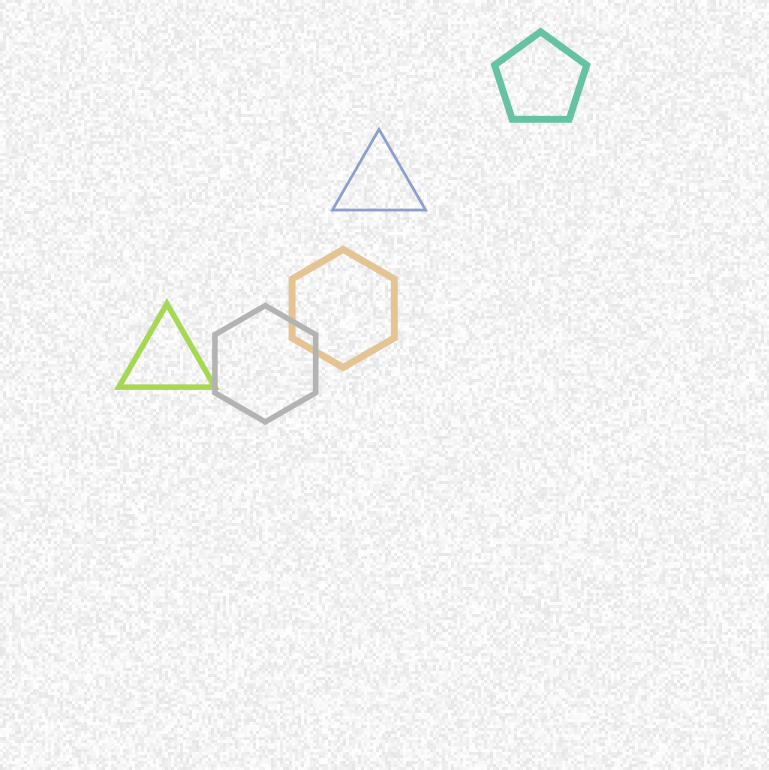[{"shape": "pentagon", "thickness": 2.5, "radius": 0.31, "center": [0.702, 0.896]}, {"shape": "triangle", "thickness": 1, "radius": 0.35, "center": [0.492, 0.762]}, {"shape": "triangle", "thickness": 2, "radius": 0.36, "center": [0.217, 0.533]}, {"shape": "hexagon", "thickness": 2.5, "radius": 0.38, "center": [0.446, 0.599]}, {"shape": "hexagon", "thickness": 2, "radius": 0.38, "center": [0.345, 0.528]}]